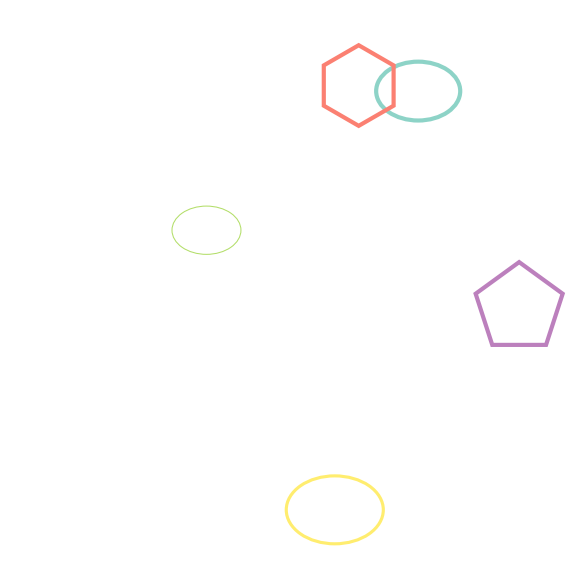[{"shape": "oval", "thickness": 2, "radius": 0.36, "center": [0.724, 0.841]}, {"shape": "hexagon", "thickness": 2, "radius": 0.35, "center": [0.621, 0.851]}, {"shape": "oval", "thickness": 0.5, "radius": 0.3, "center": [0.358, 0.6]}, {"shape": "pentagon", "thickness": 2, "radius": 0.4, "center": [0.899, 0.466]}, {"shape": "oval", "thickness": 1.5, "radius": 0.42, "center": [0.58, 0.116]}]